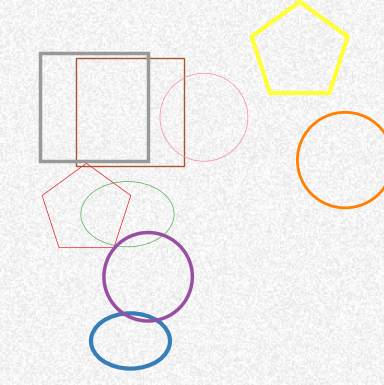[{"shape": "pentagon", "thickness": 0.5, "radius": 0.61, "center": [0.225, 0.455]}, {"shape": "oval", "thickness": 3, "radius": 0.51, "center": [0.339, 0.114]}, {"shape": "oval", "thickness": 0.5, "radius": 0.61, "center": [0.331, 0.444]}, {"shape": "circle", "thickness": 2.5, "radius": 0.57, "center": [0.385, 0.281]}, {"shape": "circle", "thickness": 2, "radius": 0.62, "center": [0.897, 0.584]}, {"shape": "pentagon", "thickness": 3, "radius": 0.66, "center": [0.778, 0.865]}, {"shape": "square", "thickness": 1, "radius": 0.7, "center": [0.338, 0.71]}, {"shape": "circle", "thickness": 0.5, "radius": 0.57, "center": [0.53, 0.695]}, {"shape": "square", "thickness": 2.5, "radius": 0.7, "center": [0.245, 0.723]}]